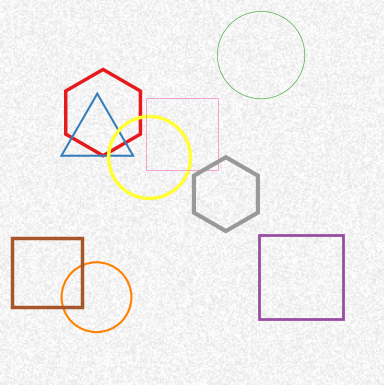[{"shape": "hexagon", "thickness": 2.5, "radius": 0.56, "center": [0.268, 0.708]}, {"shape": "triangle", "thickness": 1.5, "radius": 0.54, "center": [0.253, 0.649]}, {"shape": "circle", "thickness": 0.5, "radius": 0.57, "center": [0.678, 0.857]}, {"shape": "square", "thickness": 2, "radius": 0.54, "center": [0.781, 0.28]}, {"shape": "circle", "thickness": 1.5, "radius": 0.45, "center": [0.251, 0.228]}, {"shape": "circle", "thickness": 2.5, "radius": 0.53, "center": [0.388, 0.591]}, {"shape": "square", "thickness": 2.5, "radius": 0.45, "center": [0.122, 0.292]}, {"shape": "square", "thickness": 0.5, "radius": 0.47, "center": [0.473, 0.652]}, {"shape": "hexagon", "thickness": 3, "radius": 0.48, "center": [0.587, 0.496]}]